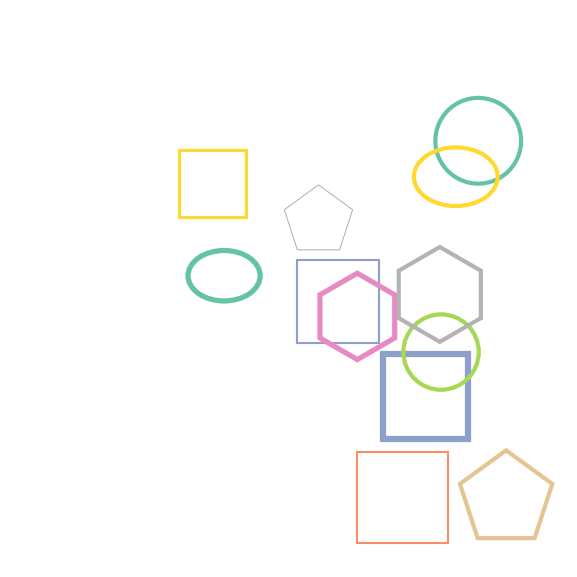[{"shape": "oval", "thickness": 2.5, "radius": 0.31, "center": [0.388, 0.522]}, {"shape": "circle", "thickness": 2, "radius": 0.37, "center": [0.828, 0.755]}, {"shape": "square", "thickness": 1, "radius": 0.39, "center": [0.698, 0.137]}, {"shape": "square", "thickness": 1, "radius": 0.36, "center": [0.585, 0.477]}, {"shape": "square", "thickness": 3, "radius": 0.37, "center": [0.737, 0.313]}, {"shape": "hexagon", "thickness": 2.5, "radius": 0.37, "center": [0.619, 0.451]}, {"shape": "circle", "thickness": 2, "radius": 0.33, "center": [0.764, 0.39]}, {"shape": "oval", "thickness": 2, "radius": 0.36, "center": [0.789, 0.693]}, {"shape": "square", "thickness": 1.5, "radius": 0.29, "center": [0.368, 0.681]}, {"shape": "pentagon", "thickness": 2, "radius": 0.42, "center": [0.876, 0.135]}, {"shape": "hexagon", "thickness": 2, "radius": 0.41, "center": [0.762, 0.489]}, {"shape": "pentagon", "thickness": 0.5, "radius": 0.31, "center": [0.551, 0.617]}]